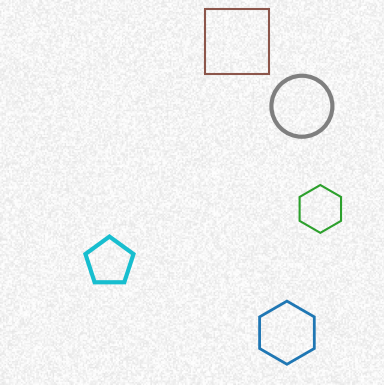[{"shape": "hexagon", "thickness": 2, "radius": 0.41, "center": [0.745, 0.136]}, {"shape": "hexagon", "thickness": 1.5, "radius": 0.31, "center": [0.832, 0.457]}, {"shape": "square", "thickness": 1.5, "radius": 0.42, "center": [0.615, 0.891]}, {"shape": "circle", "thickness": 3, "radius": 0.4, "center": [0.784, 0.724]}, {"shape": "pentagon", "thickness": 3, "radius": 0.33, "center": [0.284, 0.32]}]